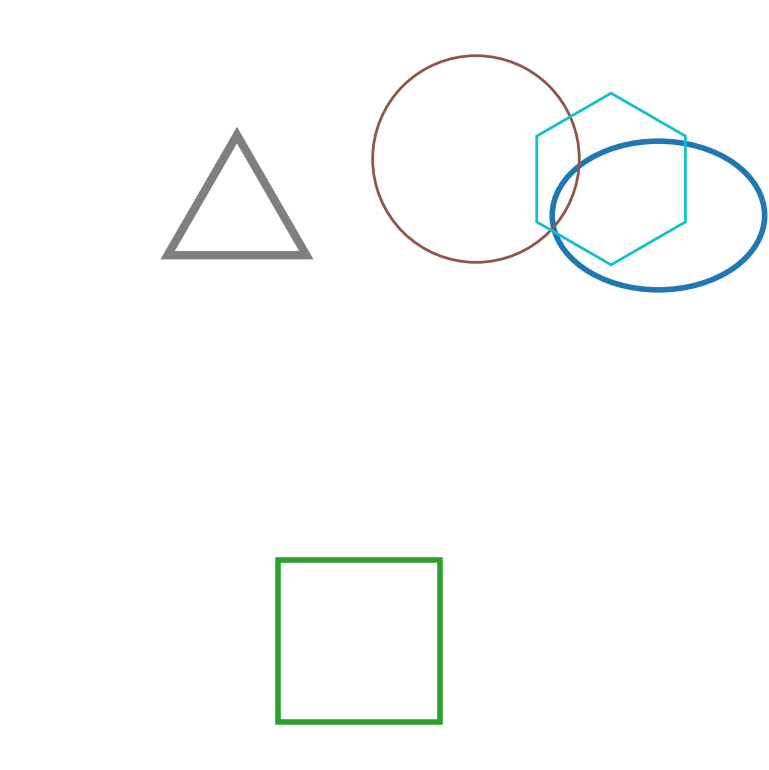[{"shape": "oval", "thickness": 2, "radius": 0.69, "center": [0.855, 0.72]}, {"shape": "square", "thickness": 2, "radius": 0.53, "center": [0.467, 0.168]}, {"shape": "circle", "thickness": 1, "radius": 0.67, "center": [0.618, 0.793]}, {"shape": "triangle", "thickness": 3, "radius": 0.52, "center": [0.308, 0.721]}, {"shape": "hexagon", "thickness": 1, "radius": 0.56, "center": [0.794, 0.768]}]